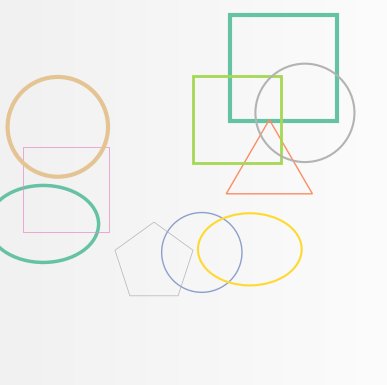[{"shape": "oval", "thickness": 2.5, "radius": 0.71, "center": [0.112, 0.418]}, {"shape": "square", "thickness": 3, "radius": 0.69, "center": [0.732, 0.823]}, {"shape": "triangle", "thickness": 1, "radius": 0.64, "center": [0.695, 0.561]}, {"shape": "circle", "thickness": 1, "radius": 0.52, "center": [0.521, 0.344]}, {"shape": "square", "thickness": 0.5, "radius": 0.55, "center": [0.171, 0.507]}, {"shape": "square", "thickness": 2, "radius": 0.57, "center": [0.612, 0.689]}, {"shape": "oval", "thickness": 1.5, "radius": 0.67, "center": [0.645, 0.352]}, {"shape": "circle", "thickness": 3, "radius": 0.65, "center": [0.149, 0.671]}, {"shape": "circle", "thickness": 1.5, "radius": 0.64, "center": [0.787, 0.707]}, {"shape": "pentagon", "thickness": 0.5, "radius": 0.53, "center": [0.397, 0.317]}]